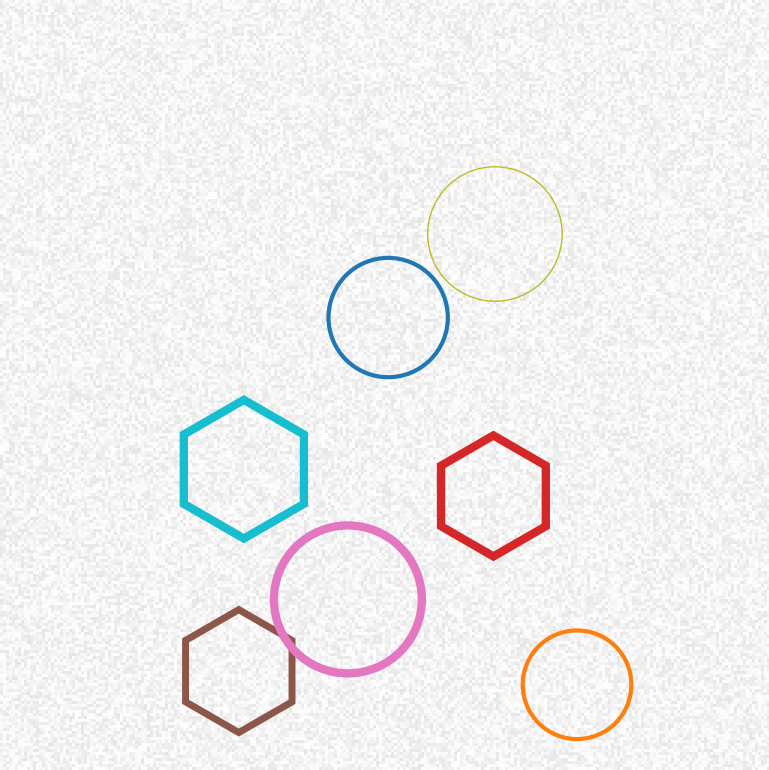[{"shape": "circle", "thickness": 1.5, "radius": 0.39, "center": [0.504, 0.588]}, {"shape": "circle", "thickness": 1.5, "radius": 0.35, "center": [0.749, 0.111]}, {"shape": "hexagon", "thickness": 3, "radius": 0.39, "center": [0.641, 0.356]}, {"shape": "hexagon", "thickness": 2.5, "radius": 0.4, "center": [0.31, 0.128]}, {"shape": "circle", "thickness": 3, "radius": 0.48, "center": [0.452, 0.222]}, {"shape": "circle", "thickness": 0.5, "radius": 0.44, "center": [0.643, 0.696]}, {"shape": "hexagon", "thickness": 3, "radius": 0.45, "center": [0.317, 0.391]}]